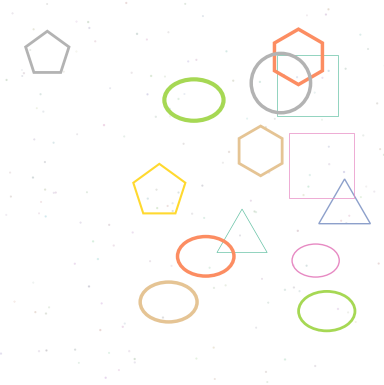[{"shape": "triangle", "thickness": 0.5, "radius": 0.38, "center": [0.629, 0.382]}, {"shape": "square", "thickness": 0.5, "radius": 0.4, "center": [0.799, 0.777]}, {"shape": "hexagon", "thickness": 2.5, "radius": 0.36, "center": [0.775, 0.852]}, {"shape": "oval", "thickness": 2.5, "radius": 0.37, "center": [0.534, 0.334]}, {"shape": "triangle", "thickness": 1, "radius": 0.39, "center": [0.895, 0.458]}, {"shape": "square", "thickness": 0.5, "radius": 0.42, "center": [0.835, 0.571]}, {"shape": "oval", "thickness": 1, "radius": 0.31, "center": [0.82, 0.323]}, {"shape": "oval", "thickness": 2, "radius": 0.37, "center": [0.849, 0.192]}, {"shape": "oval", "thickness": 3, "radius": 0.38, "center": [0.504, 0.74]}, {"shape": "pentagon", "thickness": 1.5, "radius": 0.36, "center": [0.414, 0.503]}, {"shape": "oval", "thickness": 2.5, "radius": 0.37, "center": [0.438, 0.216]}, {"shape": "hexagon", "thickness": 2, "radius": 0.32, "center": [0.677, 0.608]}, {"shape": "circle", "thickness": 2.5, "radius": 0.39, "center": [0.73, 0.784]}, {"shape": "pentagon", "thickness": 2, "radius": 0.3, "center": [0.123, 0.86]}]